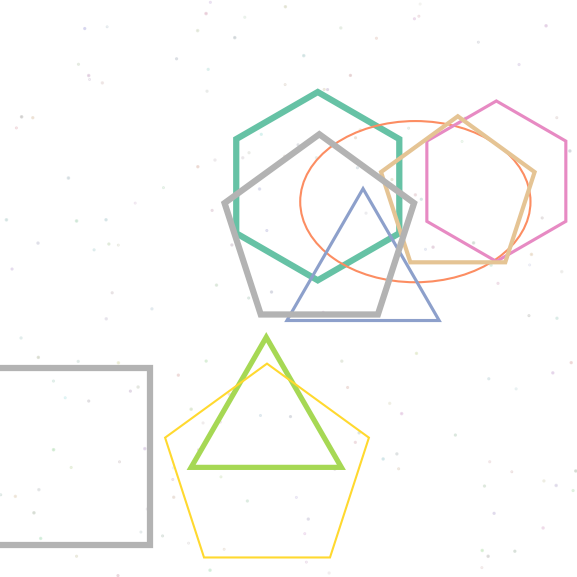[{"shape": "hexagon", "thickness": 3, "radius": 0.82, "center": [0.55, 0.677]}, {"shape": "oval", "thickness": 1, "radius": 1.0, "center": [0.719, 0.65]}, {"shape": "triangle", "thickness": 1.5, "radius": 0.76, "center": [0.629, 0.52]}, {"shape": "hexagon", "thickness": 1.5, "radius": 0.69, "center": [0.859, 0.685]}, {"shape": "triangle", "thickness": 2.5, "radius": 0.75, "center": [0.461, 0.265]}, {"shape": "pentagon", "thickness": 1, "radius": 0.93, "center": [0.462, 0.184]}, {"shape": "pentagon", "thickness": 2, "radius": 0.7, "center": [0.793, 0.658]}, {"shape": "pentagon", "thickness": 3, "radius": 0.86, "center": [0.553, 0.594]}, {"shape": "square", "thickness": 3, "radius": 0.77, "center": [0.106, 0.209]}]